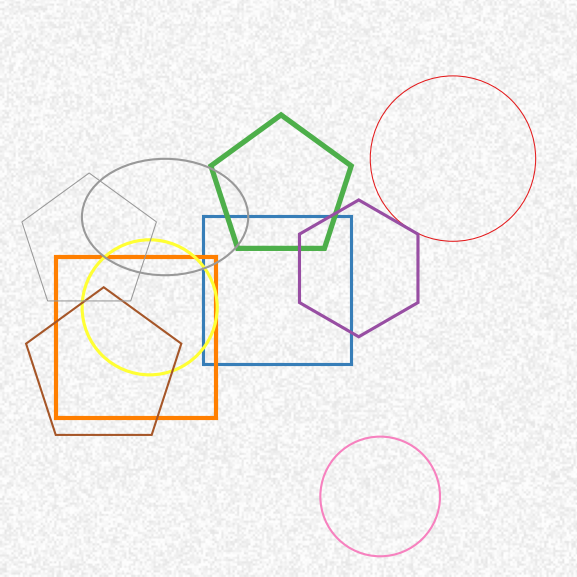[{"shape": "circle", "thickness": 0.5, "radius": 0.72, "center": [0.784, 0.725]}, {"shape": "square", "thickness": 1.5, "radius": 0.64, "center": [0.48, 0.497]}, {"shape": "pentagon", "thickness": 2.5, "radius": 0.64, "center": [0.487, 0.672]}, {"shape": "hexagon", "thickness": 1.5, "radius": 0.59, "center": [0.621, 0.534]}, {"shape": "square", "thickness": 2, "radius": 0.69, "center": [0.235, 0.415]}, {"shape": "circle", "thickness": 1.5, "radius": 0.58, "center": [0.259, 0.467]}, {"shape": "pentagon", "thickness": 1, "radius": 0.71, "center": [0.18, 0.36]}, {"shape": "circle", "thickness": 1, "radius": 0.52, "center": [0.658, 0.139]}, {"shape": "pentagon", "thickness": 0.5, "radius": 0.61, "center": [0.154, 0.577]}, {"shape": "oval", "thickness": 1, "radius": 0.72, "center": [0.286, 0.623]}]